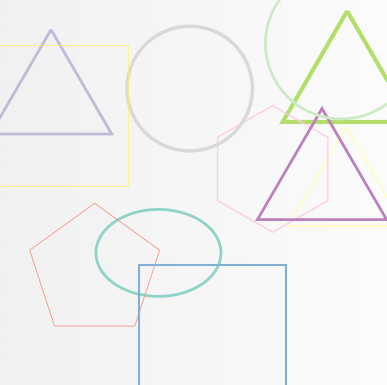[{"shape": "oval", "thickness": 2, "radius": 0.81, "center": [0.409, 0.343]}, {"shape": "triangle", "thickness": 1, "radius": 0.86, "center": [0.893, 0.499]}, {"shape": "triangle", "thickness": 2, "radius": 0.9, "center": [0.132, 0.742]}, {"shape": "pentagon", "thickness": 0.5, "radius": 0.88, "center": [0.244, 0.296]}, {"shape": "square", "thickness": 1.5, "radius": 0.95, "center": [0.549, 0.122]}, {"shape": "triangle", "thickness": 3, "radius": 0.96, "center": [0.896, 0.779]}, {"shape": "hexagon", "thickness": 1, "radius": 0.82, "center": [0.704, 0.561]}, {"shape": "circle", "thickness": 2.5, "radius": 0.81, "center": [0.49, 0.77]}, {"shape": "triangle", "thickness": 2, "radius": 0.96, "center": [0.831, 0.526]}, {"shape": "circle", "thickness": 2, "radius": 0.98, "center": [0.881, 0.887]}, {"shape": "square", "thickness": 0.5, "radius": 0.92, "center": [0.147, 0.699]}]